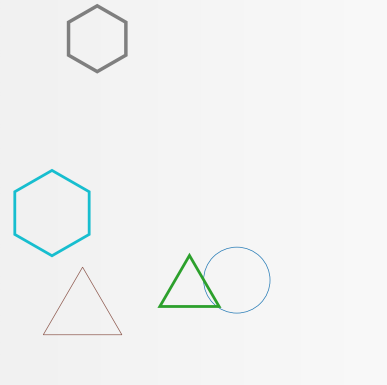[{"shape": "circle", "thickness": 0.5, "radius": 0.43, "center": [0.611, 0.272]}, {"shape": "triangle", "thickness": 2, "radius": 0.44, "center": [0.489, 0.248]}, {"shape": "triangle", "thickness": 0.5, "radius": 0.59, "center": [0.213, 0.189]}, {"shape": "hexagon", "thickness": 2.5, "radius": 0.43, "center": [0.251, 0.899]}, {"shape": "hexagon", "thickness": 2, "radius": 0.55, "center": [0.134, 0.447]}]